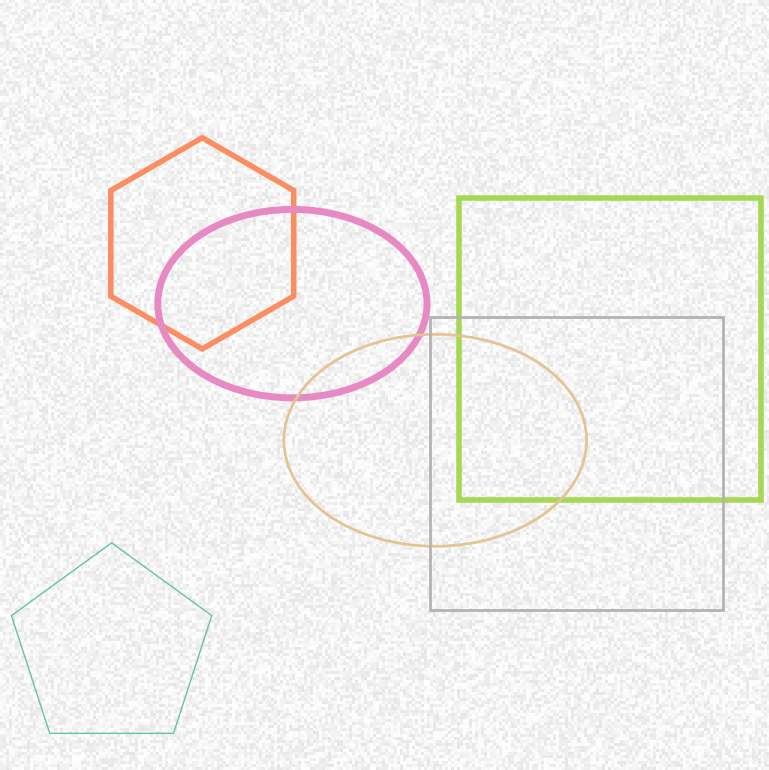[{"shape": "pentagon", "thickness": 0.5, "radius": 0.68, "center": [0.145, 0.158]}, {"shape": "hexagon", "thickness": 2, "radius": 0.69, "center": [0.263, 0.684]}, {"shape": "oval", "thickness": 2.5, "radius": 0.87, "center": [0.38, 0.606]}, {"shape": "square", "thickness": 2, "radius": 0.98, "center": [0.792, 0.547]}, {"shape": "oval", "thickness": 1, "radius": 0.98, "center": [0.565, 0.428]}, {"shape": "square", "thickness": 1, "radius": 0.95, "center": [0.749, 0.398]}]